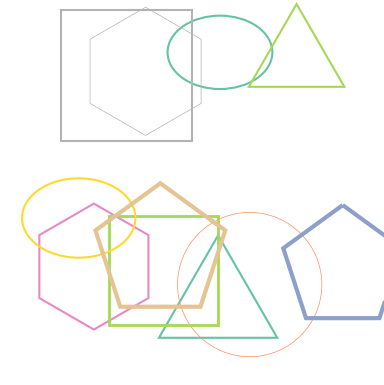[{"shape": "triangle", "thickness": 1.5, "radius": 0.89, "center": [0.567, 0.211]}, {"shape": "oval", "thickness": 1.5, "radius": 0.68, "center": [0.571, 0.864]}, {"shape": "circle", "thickness": 0.5, "radius": 0.94, "center": [0.649, 0.261]}, {"shape": "pentagon", "thickness": 3, "radius": 0.81, "center": [0.89, 0.305]}, {"shape": "hexagon", "thickness": 1.5, "radius": 0.82, "center": [0.244, 0.308]}, {"shape": "triangle", "thickness": 1.5, "radius": 0.72, "center": [0.77, 0.846]}, {"shape": "square", "thickness": 2, "radius": 0.71, "center": [0.424, 0.297]}, {"shape": "oval", "thickness": 1.5, "radius": 0.74, "center": [0.205, 0.434]}, {"shape": "pentagon", "thickness": 3, "radius": 0.89, "center": [0.416, 0.347]}, {"shape": "hexagon", "thickness": 0.5, "radius": 0.83, "center": [0.378, 0.815]}, {"shape": "square", "thickness": 1.5, "radius": 0.85, "center": [0.328, 0.804]}]